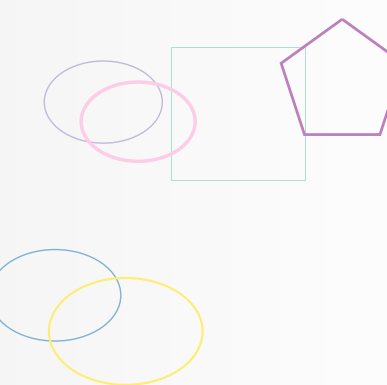[{"shape": "square", "thickness": 0.5, "radius": 0.87, "center": [0.615, 0.705]}, {"shape": "oval", "thickness": 1, "radius": 0.76, "center": [0.267, 0.735]}, {"shape": "oval", "thickness": 1, "radius": 0.85, "center": [0.142, 0.233]}, {"shape": "oval", "thickness": 2.5, "radius": 0.74, "center": [0.357, 0.684]}, {"shape": "pentagon", "thickness": 2, "radius": 0.83, "center": [0.883, 0.784]}, {"shape": "oval", "thickness": 1.5, "radius": 0.99, "center": [0.325, 0.139]}]